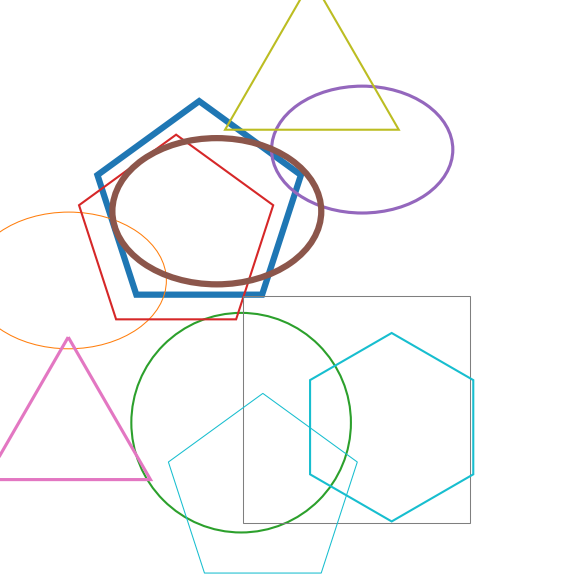[{"shape": "pentagon", "thickness": 3, "radius": 0.93, "center": [0.345, 0.639]}, {"shape": "oval", "thickness": 0.5, "radius": 0.85, "center": [0.119, 0.514]}, {"shape": "circle", "thickness": 1, "radius": 0.95, "center": [0.418, 0.267]}, {"shape": "pentagon", "thickness": 1, "radius": 0.88, "center": [0.305, 0.589]}, {"shape": "oval", "thickness": 1.5, "radius": 0.78, "center": [0.627, 0.74]}, {"shape": "oval", "thickness": 3, "radius": 0.9, "center": [0.375, 0.633]}, {"shape": "triangle", "thickness": 1.5, "radius": 0.82, "center": [0.118, 0.251]}, {"shape": "square", "thickness": 0.5, "radius": 0.98, "center": [0.618, 0.291]}, {"shape": "triangle", "thickness": 1, "radius": 0.87, "center": [0.54, 0.861]}, {"shape": "hexagon", "thickness": 1, "radius": 0.82, "center": [0.678, 0.259]}, {"shape": "pentagon", "thickness": 0.5, "radius": 0.86, "center": [0.455, 0.146]}]